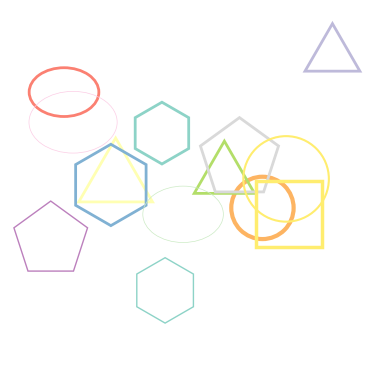[{"shape": "hexagon", "thickness": 1, "radius": 0.42, "center": [0.429, 0.246]}, {"shape": "hexagon", "thickness": 2, "radius": 0.4, "center": [0.421, 0.654]}, {"shape": "triangle", "thickness": 2, "radius": 0.55, "center": [0.3, 0.531]}, {"shape": "triangle", "thickness": 2, "radius": 0.41, "center": [0.863, 0.856]}, {"shape": "oval", "thickness": 2, "radius": 0.45, "center": [0.166, 0.761]}, {"shape": "hexagon", "thickness": 2, "radius": 0.53, "center": [0.288, 0.52]}, {"shape": "circle", "thickness": 3, "radius": 0.4, "center": [0.682, 0.46]}, {"shape": "triangle", "thickness": 2, "radius": 0.45, "center": [0.583, 0.543]}, {"shape": "oval", "thickness": 0.5, "radius": 0.57, "center": [0.19, 0.683]}, {"shape": "pentagon", "thickness": 2, "radius": 0.53, "center": [0.622, 0.588]}, {"shape": "pentagon", "thickness": 1, "radius": 0.5, "center": [0.132, 0.377]}, {"shape": "oval", "thickness": 0.5, "radius": 0.52, "center": [0.476, 0.443]}, {"shape": "square", "thickness": 2.5, "radius": 0.43, "center": [0.75, 0.444]}, {"shape": "circle", "thickness": 1.5, "radius": 0.56, "center": [0.743, 0.535]}]